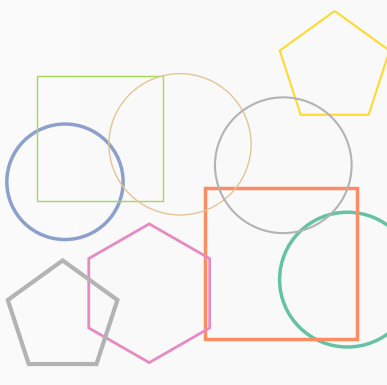[{"shape": "circle", "thickness": 2.5, "radius": 0.88, "center": [0.897, 0.274]}, {"shape": "square", "thickness": 2.5, "radius": 0.98, "center": [0.726, 0.315]}, {"shape": "circle", "thickness": 2.5, "radius": 0.75, "center": [0.168, 0.528]}, {"shape": "hexagon", "thickness": 2, "radius": 0.9, "center": [0.385, 0.238]}, {"shape": "square", "thickness": 1, "radius": 0.81, "center": [0.258, 0.641]}, {"shape": "pentagon", "thickness": 1.5, "radius": 0.75, "center": [0.864, 0.822]}, {"shape": "circle", "thickness": 1, "radius": 0.92, "center": [0.464, 0.625]}, {"shape": "circle", "thickness": 1.5, "radius": 0.88, "center": [0.731, 0.571]}, {"shape": "pentagon", "thickness": 3, "radius": 0.74, "center": [0.162, 0.175]}]